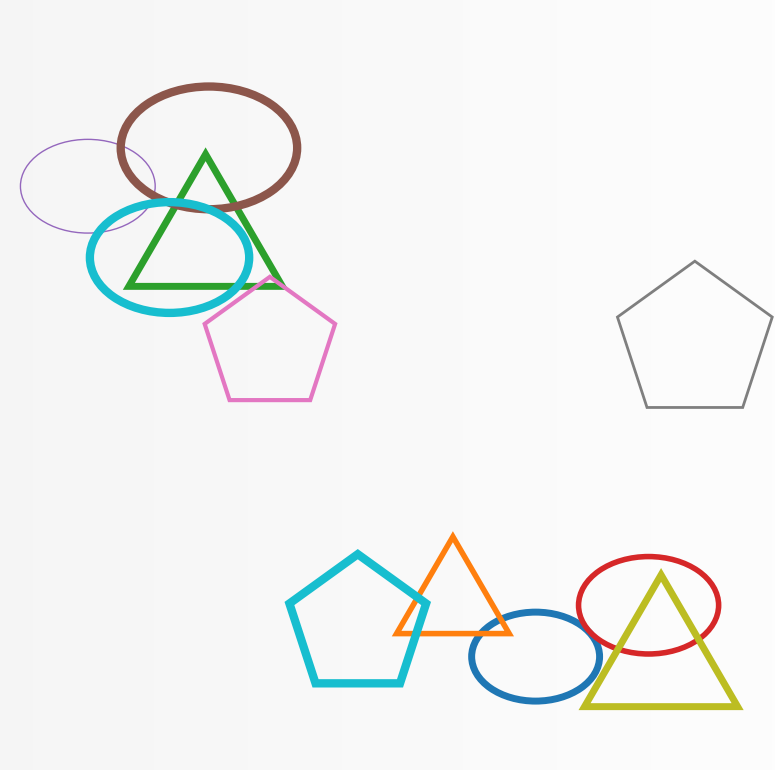[{"shape": "oval", "thickness": 2.5, "radius": 0.41, "center": [0.691, 0.147]}, {"shape": "triangle", "thickness": 2, "radius": 0.42, "center": [0.584, 0.219]}, {"shape": "triangle", "thickness": 2.5, "radius": 0.57, "center": [0.265, 0.685]}, {"shape": "oval", "thickness": 2, "radius": 0.45, "center": [0.837, 0.214]}, {"shape": "oval", "thickness": 0.5, "radius": 0.43, "center": [0.113, 0.758]}, {"shape": "oval", "thickness": 3, "radius": 0.57, "center": [0.27, 0.808]}, {"shape": "pentagon", "thickness": 1.5, "radius": 0.44, "center": [0.348, 0.552]}, {"shape": "pentagon", "thickness": 1, "radius": 0.53, "center": [0.897, 0.556]}, {"shape": "triangle", "thickness": 2.5, "radius": 0.57, "center": [0.853, 0.139]}, {"shape": "oval", "thickness": 3, "radius": 0.51, "center": [0.219, 0.666]}, {"shape": "pentagon", "thickness": 3, "radius": 0.46, "center": [0.462, 0.188]}]